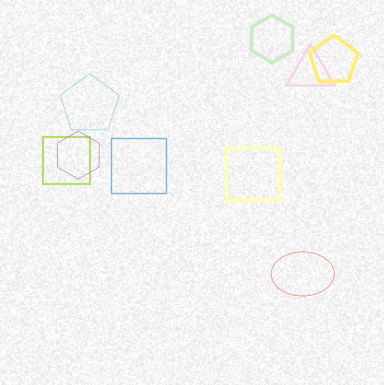[{"shape": "pentagon", "thickness": 0.5, "radius": 0.4, "center": [0.233, 0.728]}, {"shape": "square", "thickness": 2.5, "radius": 0.34, "center": [0.657, 0.548]}, {"shape": "oval", "thickness": 0.5, "radius": 0.41, "center": [0.786, 0.288]}, {"shape": "square", "thickness": 1, "radius": 0.36, "center": [0.361, 0.571]}, {"shape": "square", "thickness": 1.5, "radius": 0.31, "center": [0.173, 0.584]}, {"shape": "triangle", "thickness": 1.5, "radius": 0.36, "center": [0.806, 0.814]}, {"shape": "hexagon", "thickness": 0.5, "radius": 0.31, "center": [0.204, 0.597]}, {"shape": "hexagon", "thickness": 2.5, "radius": 0.31, "center": [0.707, 0.899]}, {"shape": "pentagon", "thickness": 2.5, "radius": 0.33, "center": [0.867, 0.843]}]